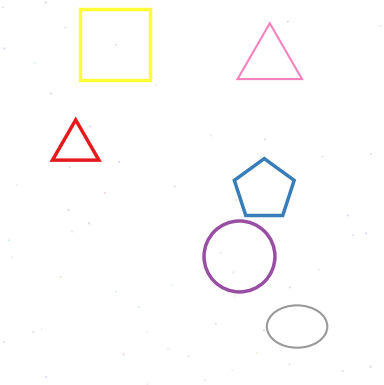[{"shape": "triangle", "thickness": 2.5, "radius": 0.35, "center": [0.197, 0.619]}, {"shape": "pentagon", "thickness": 2.5, "radius": 0.41, "center": [0.686, 0.506]}, {"shape": "circle", "thickness": 2.5, "radius": 0.46, "center": [0.622, 0.334]}, {"shape": "square", "thickness": 2.5, "radius": 0.46, "center": [0.298, 0.884]}, {"shape": "triangle", "thickness": 1.5, "radius": 0.48, "center": [0.701, 0.843]}, {"shape": "oval", "thickness": 1.5, "radius": 0.39, "center": [0.772, 0.152]}]